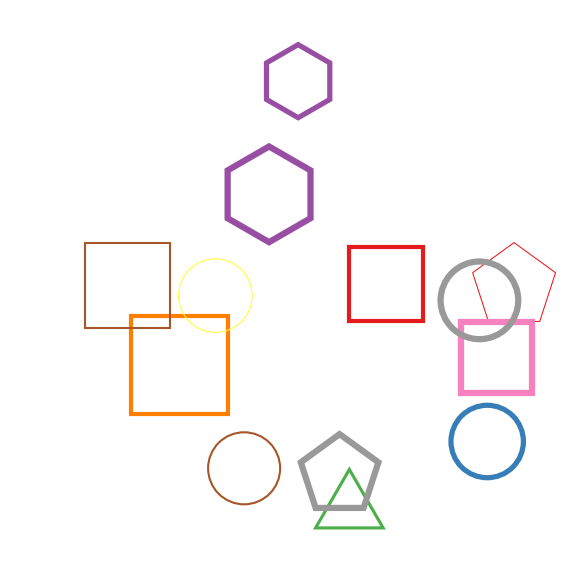[{"shape": "pentagon", "thickness": 0.5, "radius": 0.38, "center": [0.89, 0.504]}, {"shape": "square", "thickness": 2, "radius": 0.32, "center": [0.669, 0.507]}, {"shape": "circle", "thickness": 2.5, "radius": 0.31, "center": [0.844, 0.235]}, {"shape": "triangle", "thickness": 1.5, "radius": 0.34, "center": [0.605, 0.119]}, {"shape": "hexagon", "thickness": 3, "radius": 0.41, "center": [0.466, 0.663]}, {"shape": "hexagon", "thickness": 2.5, "radius": 0.32, "center": [0.516, 0.859]}, {"shape": "square", "thickness": 2, "radius": 0.42, "center": [0.311, 0.367]}, {"shape": "circle", "thickness": 0.5, "radius": 0.32, "center": [0.373, 0.487]}, {"shape": "square", "thickness": 1, "radius": 0.37, "center": [0.22, 0.505]}, {"shape": "circle", "thickness": 1, "radius": 0.31, "center": [0.423, 0.188]}, {"shape": "square", "thickness": 3, "radius": 0.31, "center": [0.86, 0.381]}, {"shape": "pentagon", "thickness": 3, "radius": 0.35, "center": [0.588, 0.177]}, {"shape": "circle", "thickness": 3, "radius": 0.34, "center": [0.83, 0.479]}]